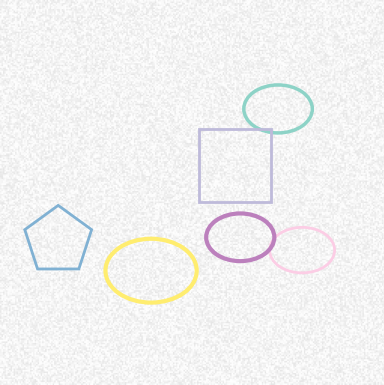[{"shape": "oval", "thickness": 2.5, "radius": 0.44, "center": [0.722, 0.717]}, {"shape": "square", "thickness": 2, "radius": 0.47, "center": [0.61, 0.571]}, {"shape": "pentagon", "thickness": 2, "radius": 0.46, "center": [0.151, 0.375]}, {"shape": "oval", "thickness": 2, "radius": 0.42, "center": [0.785, 0.35]}, {"shape": "oval", "thickness": 3, "radius": 0.44, "center": [0.624, 0.384]}, {"shape": "oval", "thickness": 3, "radius": 0.59, "center": [0.392, 0.297]}]